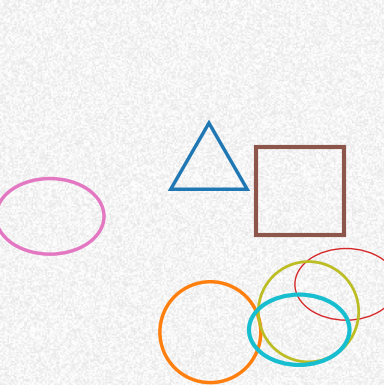[{"shape": "triangle", "thickness": 2.5, "radius": 0.57, "center": [0.543, 0.566]}, {"shape": "circle", "thickness": 2.5, "radius": 0.66, "center": [0.546, 0.137]}, {"shape": "oval", "thickness": 1, "radius": 0.66, "center": [0.899, 0.261]}, {"shape": "square", "thickness": 3, "radius": 0.57, "center": [0.78, 0.505]}, {"shape": "oval", "thickness": 2.5, "radius": 0.7, "center": [0.13, 0.438]}, {"shape": "circle", "thickness": 2, "radius": 0.65, "center": [0.801, 0.19]}, {"shape": "oval", "thickness": 3, "radius": 0.65, "center": [0.777, 0.143]}]